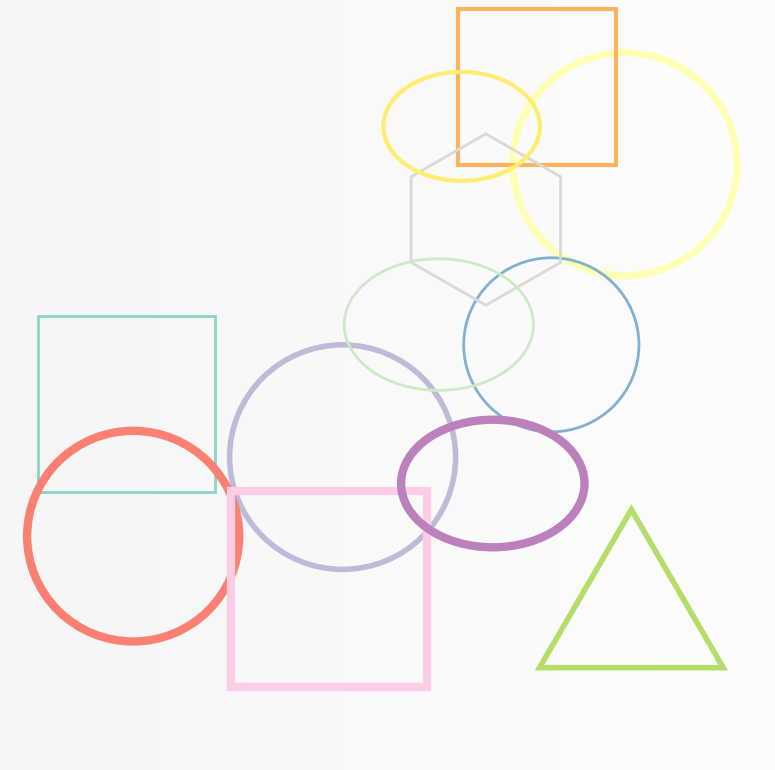[{"shape": "square", "thickness": 1, "radius": 0.57, "center": [0.163, 0.476]}, {"shape": "circle", "thickness": 2.5, "radius": 0.72, "center": [0.806, 0.787]}, {"shape": "circle", "thickness": 2, "radius": 0.73, "center": [0.442, 0.406]}, {"shape": "circle", "thickness": 3, "radius": 0.68, "center": [0.172, 0.304]}, {"shape": "circle", "thickness": 1, "radius": 0.57, "center": [0.711, 0.552]}, {"shape": "square", "thickness": 1.5, "radius": 0.51, "center": [0.693, 0.887]}, {"shape": "triangle", "thickness": 2, "radius": 0.68, "center": [0.815, 0.201]}, {"shape": "square", "thickness": 3, "radius": 0.63, "center": [0.425, 0.235]}, {"shape": "hexagon", "thickness": 1, "radius": 0.56, "center": [0.627, 0.715]}, {"shape": "oval", "thickness": 3, "radius": 0.59, "center": [0.636, 0.372]}, {"shape": "oval", "thickness": 1, "radius": 0.61, "center": [0.566, 0.579]}, {"shape": "oval", "thickness": 1.5, "radius": 0.51, "center": [0.596, 0.836]}]